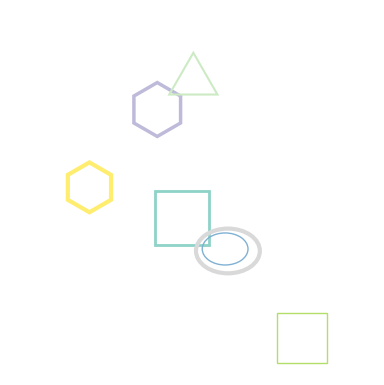[{"shape": "square", "thickness": 2, "radius": 0.35, "center": [0.474, 0.433]}, {"shape": "hexagon", "thickness": 2.5, "radius": 0.35, "center": [0.408, 0.716]}, {"shape": "oval", "thickness": 1, "radius": 0.3, "center": [0.585, 0.353]}, {"shape": "square", "thickness": 1, "radius": 0.33, "center": [0.784, 0.121]}, {"shape": "oval", "thickness": 3, "radius": 0.41, "center": [0.592, 0.348]}, {"shape": "triangle", "thickness": 1.5, "radius": 0.36, "center": [0.502, 0.791]}, {"shape": "hexagon", "thickness": 3, "radius": 0.32, "center": [0.232, 0.513]}]